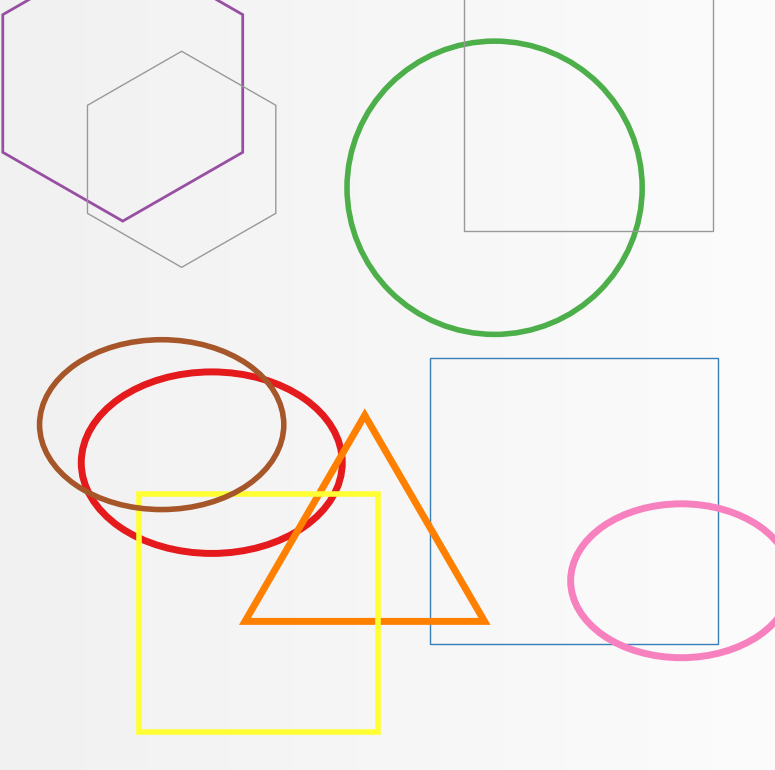[{"shape": "oval", "thickness": 2.5, "radius": 0.84, "center": [0.273, 0.399]}, {"shape": "square", "thickness": 0.5, "radius": 0.93, "center": [0.741, 0.35]}, {"shape": "circle", "thickness": 2, "radius": 0.95, "center": [0.638, 0.756]}, {"shape": "hexagon", "thickness": 1, "radius": 0.89, "center": [0.158, 0.892]}, {"shape": "triangle", "thickness": 2.5, "radius": 0.89, "center": [0.471, 0.282]}, {"shape": "square", "thickness": 2, "radius": 0.77, "center": [0.334, 0.204]}, {"shape": "oval", "thickness": 2, "radius": 0.79, "center": [0.209, 0.449]}, {"shape": "oval", "thickness": 2.5, "radius": 0.71, "center": [0.879, 0.246]}, {"shape": "square", "thickness": 0.5, "radius": 0.8, "center": [0.759, 0.86]}, {"shape": "hexagon", "thickness": 0.5, "radius": 0.7, "center": [0.234, 0.793]}]